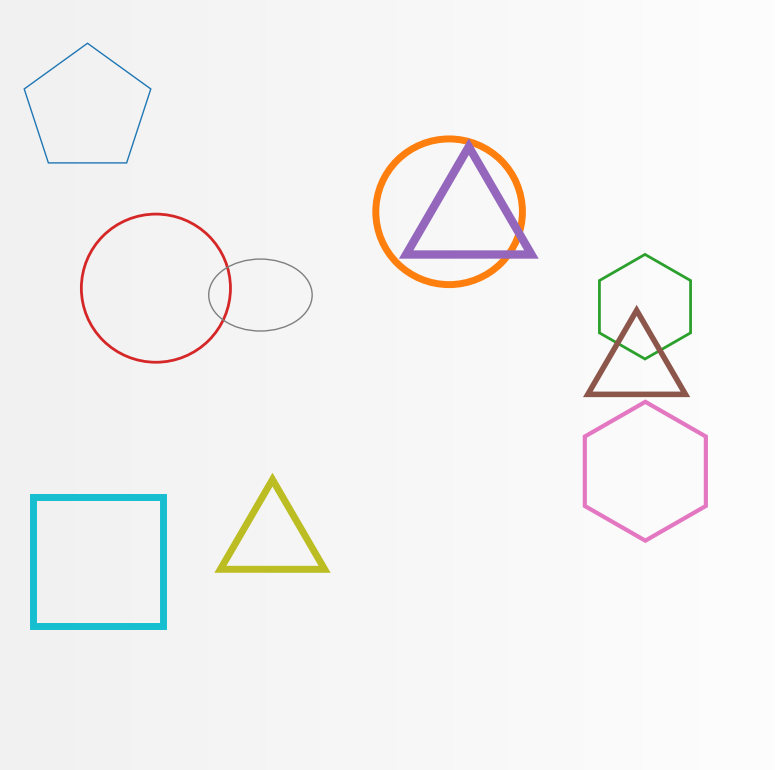[{"shape": "pentagon", "thickness": 0.5, "radius": 0.43, "center": [0.113, 0.858]}, {"shape": "circle", "thickness": 2.5, "radius": 0.47, "center": [0.579, 0.725]}, {"shape": "hexagon", "thickness": 1, "radius": 0.34, "center": [0.832, 0.602]}, {"shape": "circle", "thickness": 1, "radius": 0.48, "center": [0.201, 0.626]}, {"shape": "triangle", "thickness": 3, "radius": 0.47, "center": [0.605, 0.716]}, {"shape": "triangle", "thickness": 2, "radius": 0.36, "center": [0.821, 0.524]}, {"shape": "hexagon", "thickness": 1.5, "radius": 0.45, "center": [0.833, 0.388]}, {"shape": "oval", "thickness": 0.5, "radius": 0.33, "center": [0.336, 0.617]}, {"shape": "triangle", "thickness": 2.5, "radius": 0.39, "center": [0.352, 0.299]}, {"shape": "square", "thickness": 2.5, "radius": 0.42, "center": [0.126, 0.271]}]